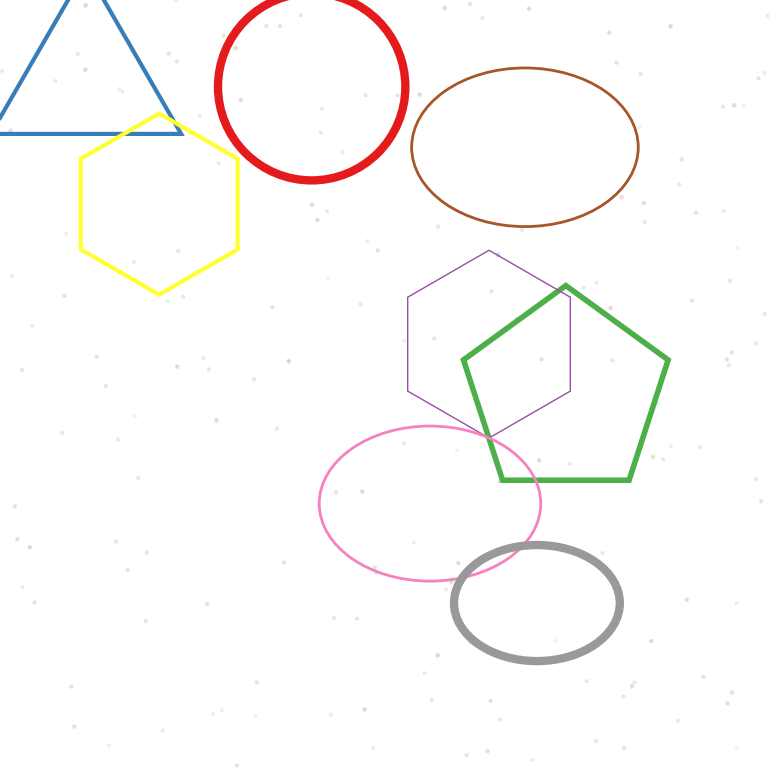[{"shape": "circle", "thickness": 3, "radius": 0.61, "center": [0.405, 0.887]}, {"shape": "triangle", "thickness": 1.5, "radius": 0.71, "center": [0.112, 0.897]}, {"shape": "pentagon", "thickness": 2, "radius": 0.7, "center": [0.735, 0.489]}, {"shape": "hexagon", "thickness": 0.5, "radius": 0.61, "center": [0.635, 0.553]}, {"shape": "hexagon", "thickness": 1.5, "radius": 0.59, "center": [0.207, 0.735]}, {"shape": "oval", "thickness": 1, "radius": 0.74, "center": [0.682, 0.809]}, {"shape": "oval", "thickness": 1, "radius": 0.72, "center": [0.558, 0.346]}, {"shape": "oval", "thickness": 3, "radius": 0.54, "center": [0.697, 0.217]}]